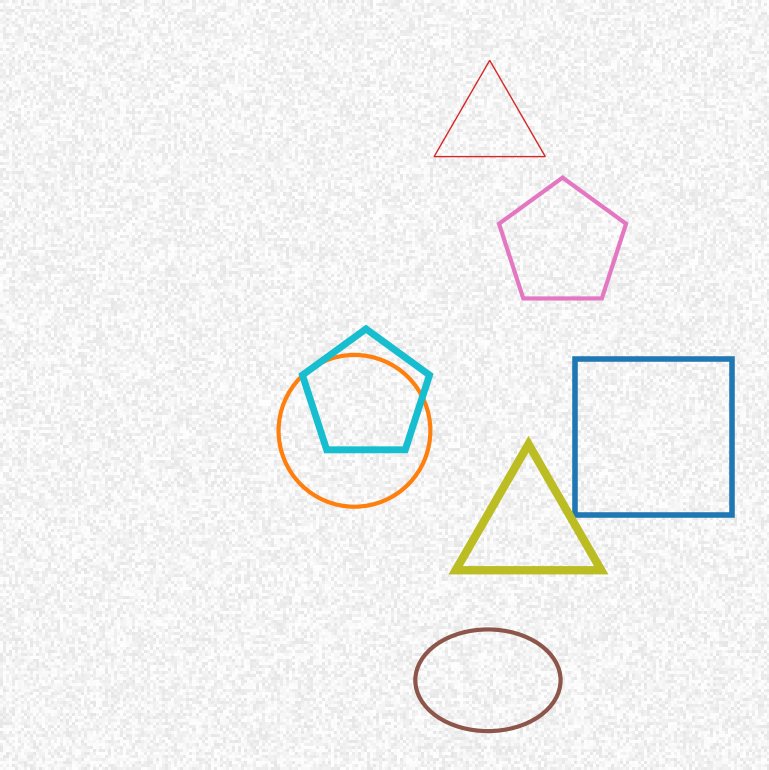[{"shape": "square", "thickness": 2, "radius": 0.51, "center": [0.849, 0.432]}, {"shape": "circle", "thickness": 1.5, "radius": 0.49, "center": [0.46, 0.44]}, {"shape": "triangle", "thickness": 0.5, "radius": 0.42, "center": [0.636, 0.838]}, {"shape": "oval", "thickness": 1.5, "radius": 0.47, "center": [0.634, 0.117]}, {"shape": "pentagon", "thickness": 1.5, "radius": 0.43, "center": [0.731, 0.683]}, {"shape": "triangle", "thickness": 3, "radius": 0.55, "center": [0.686, 0.314]}, {"shape": "pentagon", "thickness": 2.5, "radius": 0.43, "center": [0.475, 0.486]}]